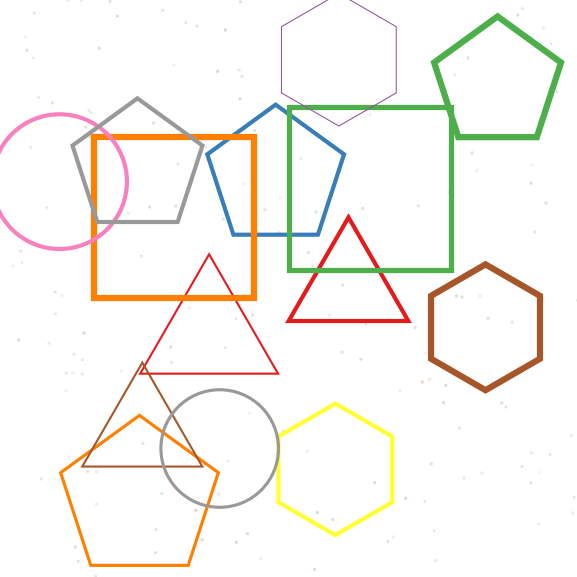[{"shape": "triangle", "thickness": 2, "radius": 0.6, "center": [0.603, 0.503]}, {"shape": "triangle", "thickness": 1, "radius": 0.69, "center": [0.362, 0.421]}, {"shape": "pentagon", "thickness": 2, "radius": 0.62, "center": [0.477, 0.693]}, {"shape": "pentagon", "thickness": 3, "radius": 0.58, "center": [0.862, 0.855]}, {"shape": "square", "thickness": 2.5, "radius": 0.7, "center": [0.64, 0.673]}, {"shape": "hexagon", "thickness": 0.5, "radius": 0.57, "center": [0.587, 0.896]}, {"shape": "square", "thickness": 3, "radius": 0.7, "center": [0.302, 0.623]}, {"shape": "pentagon", "thickness": 1.5, "radius": 0.72, "center": [0.242, 0.136]}, {"shape": "hexagon", "thickness": 2, "radius": 0.57, "center": [0.581, 0.186]}, {"shape": "hexagon", "thickness": 3, "radius": 0.54, "center": [0.841, 0.432]}, {"shape": "triangle", "thickness": 1, "radius": 0.6, "center": [0.246, 0.251]}, {"shape": "circle", "thickness": 2, "radius": 0.58, "center": [0.103, 0.685]}, {"shape": "pentagon", "thickness": 2, "radius": 0.59, "center": [0.238, 0.71]}, {"shape": "circle", "thickness": 1.5, "radius": 0.51, "center": [0.38, 0.222]}]